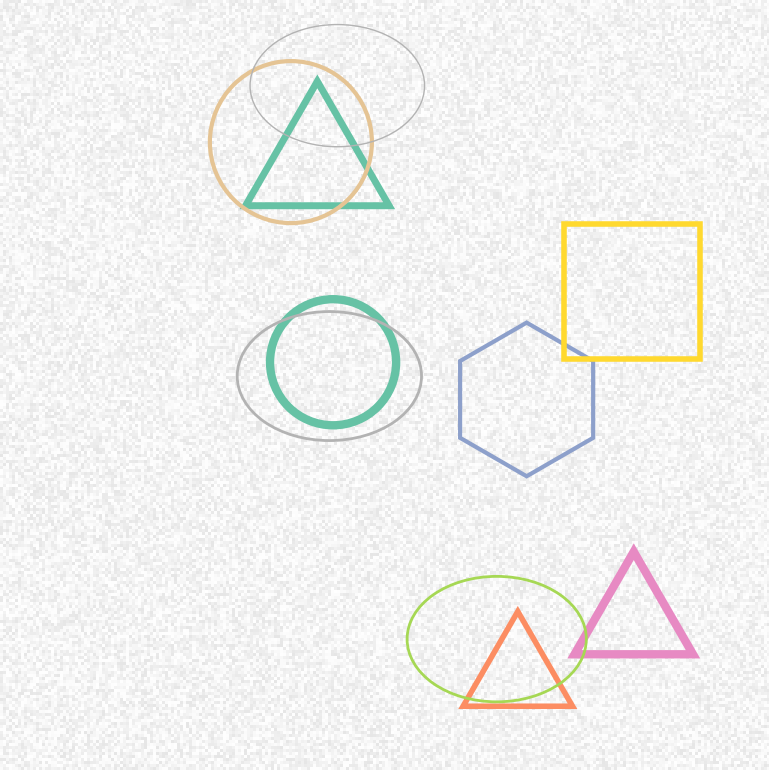[{"shape": "triangle", "thickness": 2.5, "radius": 0.54, "center": [0.412, 0.787]}, {"shape": "circle", "thickness": 3, "radius": 0.41, "center": [0.433, 0.53]}, {"shape": "triangle", "thickness": 2, "radius": 0.41, "center": [0.672, 0.124]}, {"shape": "hexagon", "thickness": 1.5, "radius": 0.5, "center": [0.684, 0.481]}, {"shape": "triangle", "thickness": 3, "radius": 0.44, "center": [0.823, 0.195]}, {"shape": "oval", "thickness": 1, "radius": 0.58, "center": [0.645, 0.17]}, {"shape": "square", "thickness": 2, "radius": 0.44, "center": [0.821, 0.621]}, {"shape": "circle", "thickness": 1.5, "radius": 0.53, "center": [0.378, 0.815]}, {"shape": "oval", "thickness": 0.5, "radius": 0.57, "center": [0.438, 0.889]}, {"shape": "oval", "thickness": 1, "radius": 0.6, "center": [0.428, 0.512]}]